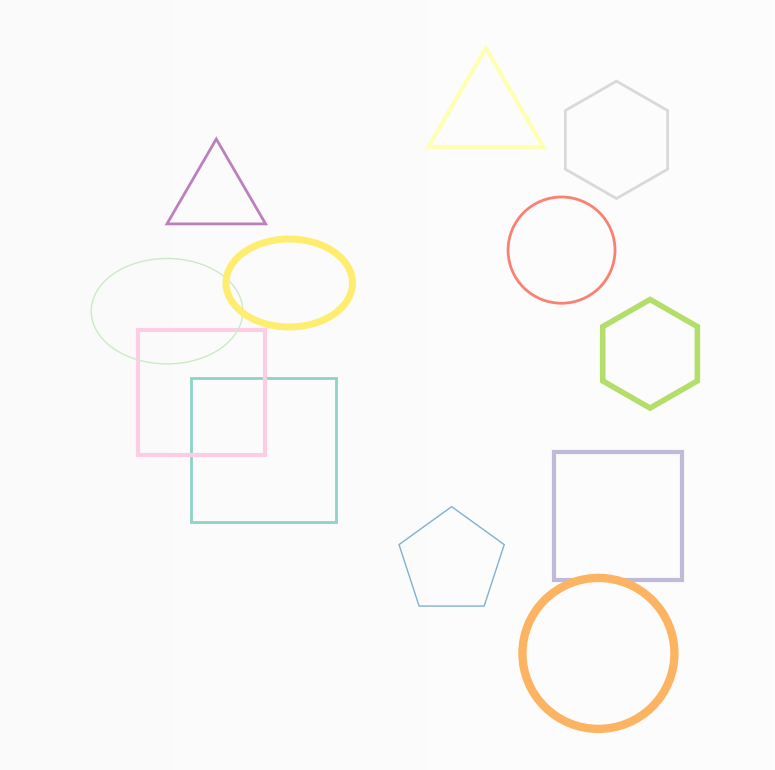[{"shape": "square", "thickness": 1, "radius": 0.47, "center": [0.34, 0.416]}, {"shape": "triangle", "thickness": 1.5, "radius": 0.43, "center": [0.627, 0.852]}, {"shape": "square", "thickness": 1.5, "radius": 0.41, "center": [0.798, 0.33]}, {"shape": "circle", "thickness": 1, "radius": 0.34, "center": [0.725, 0.675]}, {"shape": "pentagon", "thickness": 0.5, "radius": 0.36, "center": [0.583, 0.271]}, {"shape": "circle", "thickness": 3, "radius": 0.49, "center": [0.772, 0.151]}, {"shape": "hexagon", "thickness": 2, "radius": 0.35, "center": [0.839, 0.541]}, {"shape": "square", "thickness": 1.5, "radius": 0.41, "center": [0.26, 0.49]}, {"shape": "hexagon", "thickness": 1, "radius": 0.38, "center": [0.795, 0.818]}, {"shape": "triangle", "thickness": 1, "radius": 0.37, "center": [0.279, 0.746]}, {"shape": "oval", "thickness": 0.5, "radius": 0.49, "center": [0.215, 0.596]}, {"shape": "oval", "thickness": 2.5, "radius": 0.41, "center": [0.373, 0.632]}]